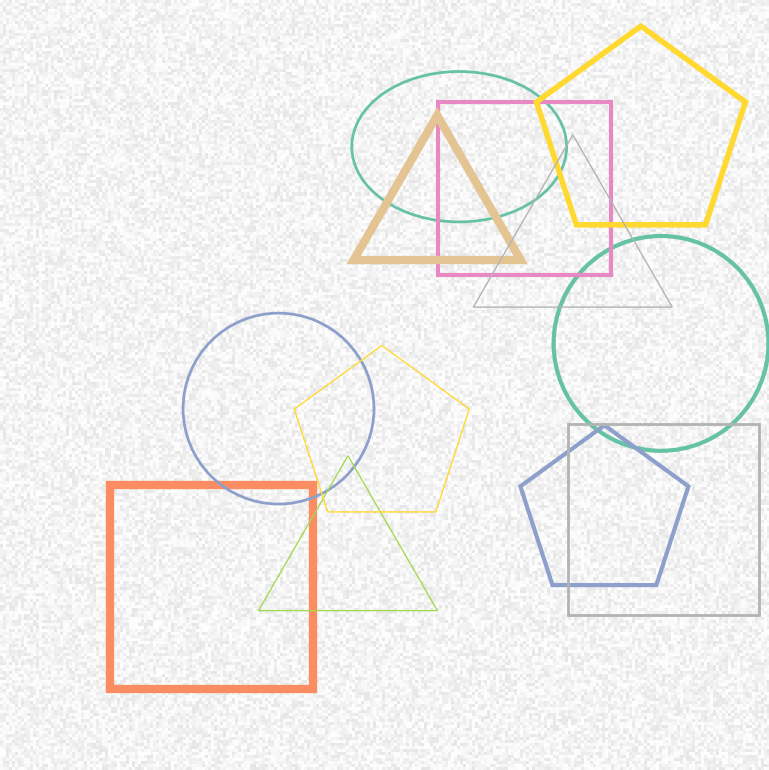[{"shape": "oval", "thickness": 1, "radius": 0.7, "center": [0.596, 0.809]}, {"shape": "circle", "thickness": 1.5, "radius": 0.7, "center": [0.858, 0.554]}, {"shape": "square", "thickness": 3, "radius": 0.66, "center": [0.275, 0.238]}, {"shape": "pentagon", "thickness": 1.5, "radius": 0.57, "center": [0.785, 0.333]}, {"shape": "circle", "thickness": 1, "radius": 0.62, "center": [0.362, 0.469]}, {"shape": "square", "thickness": 1.5, "radius": 0.56, "center": [0.681, 0.756]}, {"shape": "triangle", "thickness": 0.5, "radius": 0.67, "center": [0.452, 0.274]}, {"shape": "pentagon", "thickness": 2, "radius": 0.71, "center": [0.832, 0.823]}, {"shape": "pentagon", "thickness": 0.5, "radius": 0.6, "center": [0.496, 0.432]}, {"shape": "triangle", "thickness": 3, "radius": 0.63, "center": [0.568, 0.725]}, {"shape": "triangle", "thickness": 0.5, "radius": 0.75, "center": [0.744, 0.676]}, {"shape": "square", "thickness": 1, "radius": 0.62, "center": [0.862, 0.326]}]